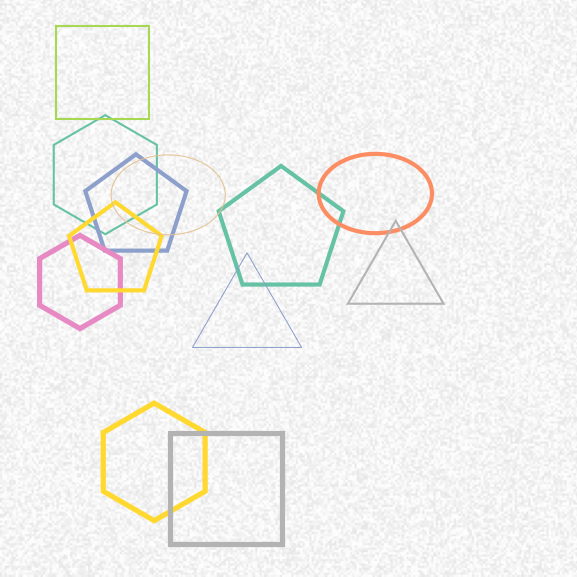[{"shape": "hexagon", "thickness": 1, "radius": 0.52, "center": [0.182, 0.697]}, {"shape": "pentagon", "thickness": 2, "radius": 0.57, "center": [0.487, 0.598]}, {"shape": "oval", "thickness": 2, "radius": 0.49, "center": [0.65, 0.664]}, {"shape": "triangle", "thickness": 0.5, "radius": 0.55, "center": [0.428, 0.452]}, {"shape": "pentagon", "thickness": 2, "radius": 0.46, "center": [0.235, 0.64]}, {"shape": "hexagon", "thickness": 2.5, "radius": 0.4, "center": [0.138, 0.511]}, {"shape": "square", "thickness": 1, "radius": 0.4, "center": [0.178, 0.873]}, {"shape": "pentagon", "thickness": 2, "radius": 0.42, "center": [0.2, 0.565]}, {"shape": "hexagon", "thickness": 2.5, "radius": 0.51, "center": [0.267, 0.199]}, {"shape": "oval", "thickness": 0.5, "radius": 0.49, "center": [0.291, 0.662]}, {"shape": "triangle", "thickness": 1, "radius": 0.48, "center": [0.685, 0.521]}, {"shape": "square", "thickness": 2.5, "radius": 0.48, "center": [0.391, 0.153]}]